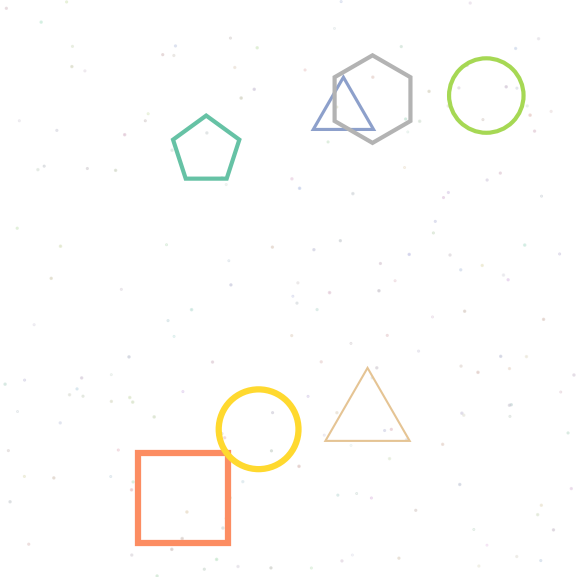[{"shape": "pentagon", "thickness": 2, "radius": 0.3, "center": [0.357, 0.739]}, {"shape": "square", "thickness": 3, "radius": 0.39, "center": [0.317, 0.137]}, {"shape": "triangle", "thickness": 1.5, "radius": 0.3, "center": [0.595, 0.805]}, {"shape": "circle", "thickness": 2, "radius": 0.32, "center": [0.842, 0.834]}, {"shape": "circle", "thickness": 3, "radius": 0.35, "center": [0.448, 0.256]}, {"shape": "triangle", "thickness": 1, "radius": 0.42, "center": [0.636, 0.278]}, {"shape": "hexagon", "thickness": 2, "radius": 0.38, "center": [0.645, 0.828]}]